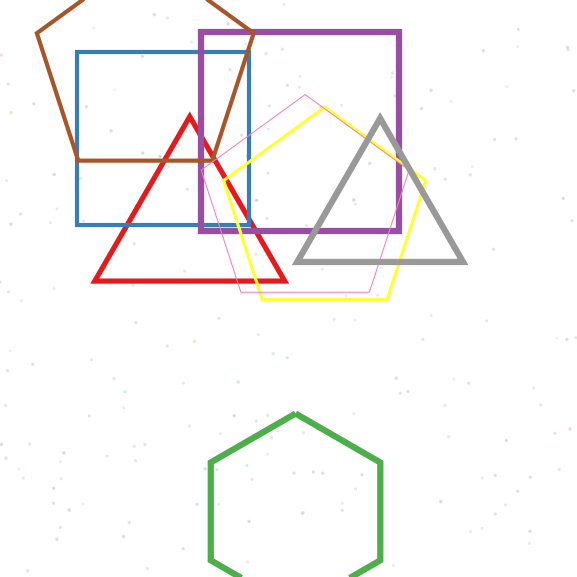[{"shape": "triangle", "thickness": 2.5, "radius": 0.95, "center": [0.329, 0.607]}, {"shape": "square", "thickness": 2, "radius": 0.75, "center": [0.282, 0.759]}, {"shape": "hexagon", "thickness": 3, "radius": 0.85, "center": [0.512, 0.114]}, {"shape": "square", "thickness": 3, "radius": 0.86, "center": [0.52, 0.772]}, {"shape": "pentagon", "thickness": 1.5, "radius": 0.92, "center": [0.562, 0.63]}, {"shape": "pentagon", "thickness": 2, "radius": 0.99, "center": [0.252, 0.881]}, {"shape": "pentagon", "thickness": 0.5, "radius": 0.95, "center": [0.528, 0.646]}, {"shape": "triangle", "thickness": 3, "radius": 0.83, "center": [0.658, 0.628]}]